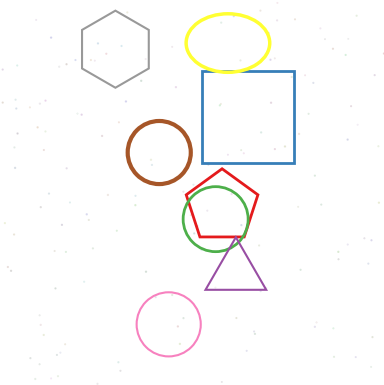[{"shape": "pentagon", "thickness": 2, "radius": 0.49, "center": [0.577, 0.464]}, {"shape": "square", "thickness": 2, "radius": 0.59, "center": [0.644, 0.696]}, {"shape": "circle", "thickness": 2, "radius": 0.42, "center": [0.56, 0.431]}, {"shape": "triangle", "thickness": 1.5, "radius": 0.46, "center": [0.613, 0.293]}, {"shape": "oval", "thickness": 2.5, "radius": 0.54, "center": [0.592, 0.888]}, {"shape": "circle", "thickness": 3, "radius": 0.41, "center": [0.414, 0.604]}, {"shape": "circle", "thickness": 1.5, "radius": 0.42, "center": [0.438, 0.158]}, {"shape": "hexagon", "thickness": 1.5, "radius": 0.5, "center": [0.3, 0.872]}]